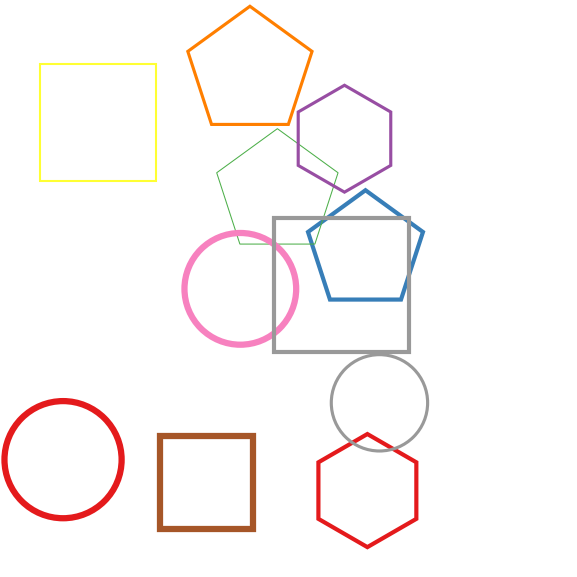[{"shape": "circle", "thickness": 3, "radius": 0.51, "center": [0.109, 0.203]}, {"shape": "hexagon", "thickness": 2, "radius": 0.49, "center": [0.636, 0.15]}, {"shape": "pentagon", "thickness": 2, "radius": 0.52, "center": [0.633, 0.565]}, {"shape": "pentagon", "thickness": 0.5, "radius": 0.55, "center": [0.48, 0.666]}, {"shape": "hexagon", "thickness": 1.5, "radius": 0.46, "center": [0.597, 0.759]}, {"shape": "pentagon", "thickness": 1.5, "radius": 0.57, "center": [0.433, 0.875]}, {"shape": "square", "thickness": 1, "radius": 0.5, "center": [0.17, 0.787]}, {"shape": "square", "thickness": 3, "radius": 0.4, "center": [0.358, 0.163]}, {"shape": "circle", "thickness": 3, "radius": 0.48, "center": [0.416, 0.499]}, {"shape": "square", "thickness": 2, "radius": 0.58, "center": [0.591, 0.506]}, {"shape": "circle", "thickness": 1.5, "radius": 0.42, "center": [0.657, 0.302]}]